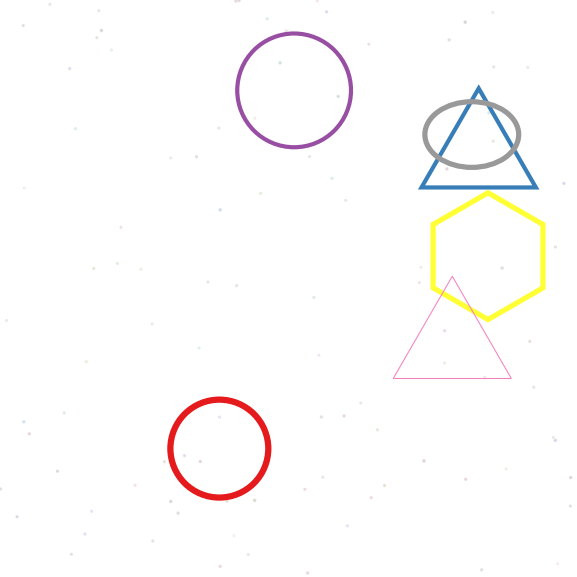[{"shape": "circle", "thickness": 3, "radius": 0.42, "center": [0.38, 0.222]}, {"shape": "triangle", "thickness": 2, "radius": 0.57, "center": [0.829, 0.732]}, {"shape": "circle", "thickness": 2, "radius": 0.49, "center": [0.509, 0.843]}, {"shape": "hexagon", "thickness": 2.5, "radius": 0.55, "center": [0.845, 0.556]}, {"shape": "triangle", "thickness": 0.5, "radius": 0.59, "center": [0.783, 0.403]}, {"shape": "oval", "thickness": 2.5, "radius": 0.41, "center": [0.817, 0.766]}]